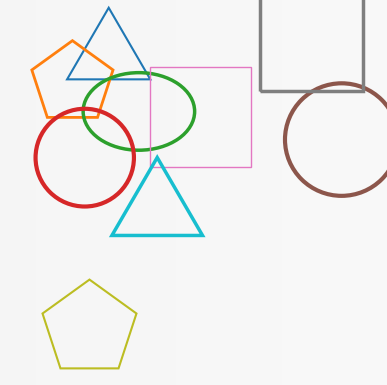[{"shape": "triangle", "thickness": 1.5, "radius": 0.62, "center": [0.281, 0.856]}, {"shape": "pentagon", "thickness": 2, "radius": 0.55, "center": [0.187, 0.784]}, {"shape": "oval", "thickness": 2.5, "radius": 0.72, "center": [0.358, 0.711]}, {"shape": "circle", "thickness": 3, "radius": 0.63, "center": [0.219, 0.591]}, {"shape": "circle", "thickness": 3, "radius": 0.73, "center": [0.882, 0.637]}, {"shape": "square", "thickness": 1, "radius": 0.65, "center": [0.517, 0.696]}, {"shape": "square", "thickness": 2.5, "radius": 0.66, "center": [0.803, 0.896]}, {"shape": "pentagon", "thickness": 1.5, "radius": 0.64, "center": [0.231, 0.146]}, {"shape": "triangle", "thickness": 2.5, "radius": 0.67, "center": [0.406, 0.456]}]